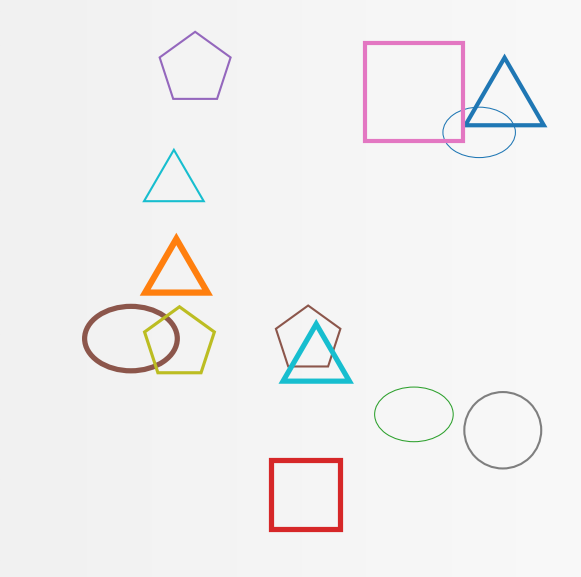[{"shape": "oval", "thickness": 0.5, "radius": 0.31, "center": [0.824, 0.77]}, {"shape": "triangle", "thickness": 2, "radius": 0.39, "center": [0.868, 0.821]}, {"shape": "triangle", "thickness": 3, "radius": 0.31, "center": [0.303, 0.523]}, {"shape": "oval", "thickness": 0.5, "radius": 0.34, "center": [0.712, 0.282]}, {"shape": "square", "thickness": 2.5, "radius": 0.3, "center": [0.525, 0.143]}, {"shape": "pentagon", "thickness": 1, "radius": 0.32, "center": [0.336, 0.88]}, {"shape": "pentagon", "thickness": 1, "radius": 0.29, "center": [0.53, 0.412]}, {"shape": "oval", "thickness": 2.5, "radius": 0.4, "center": [0.225, 0.413]}, {"shape": "square", "thickness": 2, "radius": 0.42, "center": [0.712, 0.84]}, {"shape": "circle", "thickness": 1, "radius": 0.33, "center": [0.865, 0.254]}, {"shape": "pentagon", "thickness": 1.5, "radius": 0.32, "center": [0.309, 0.405]}, {"shape": "triangle", "thickness": 2.5, "radius": 0.33, "center": [0.544, 0.372]}, {"shape": "triangle", "thickness": 1, "radius": 0.3, "center": [0.299, 0.68]}]